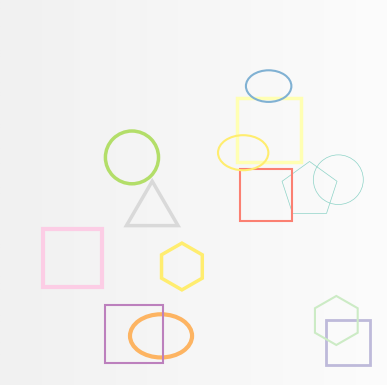[{"shape": "pentagon", "thickness": 0.5, "radius": 0.37, "center": [0.799, 0.506]}, {"shape": "circle", "thickness": 0.5, "radius": 0.32, "center": [0.873, 0.533]}, {"shape": "square", "thickness": 2.5, "radius": 0.42, "center": [0.694, 0.663]}, {"shape": "square", "thickness": 2, "radius": 0.29, "center": [0.898, 0.11]}, {"shape": "square", "thickness": 1.5, "radius": 0.34, "center": [0.687, 0.494]}, {"shape": "oval", "thickness": 1.5, "radius": 0.29, "center": [0.693, 0.776]}, {"shape": "oval", "thickness": 3, "radius": 0.4, "center": [0.416, 0.128]}, {"shape": "circle", "thickness": 2.5, "radius": 0.34, "center": [0.341, 0.591]}, {"shape": "square", "thickness": 3, "radius": 0.38, "center": [0.187, 0.33]}, {"shape": "triangle", "thickness": 2.5, "radius": 0.38, "center": [0.393, 0.452]}, {"shape": "square", "thickness": 1.5, "radius": 0.37, "center": [0.345, 0.132]}, {"shape": "hexagon", "thickness": 1.5, "radius": 0.32, "center": [0.868, 0.168]}, {"shape": "oval", "thickness": 1.5, "radius": 0.32, "center": [0.628, 0.603]}, {"shape": "hexagon", "thickness": 2.5, "radius": 0.3, "center": [0.469, 0.308]}]